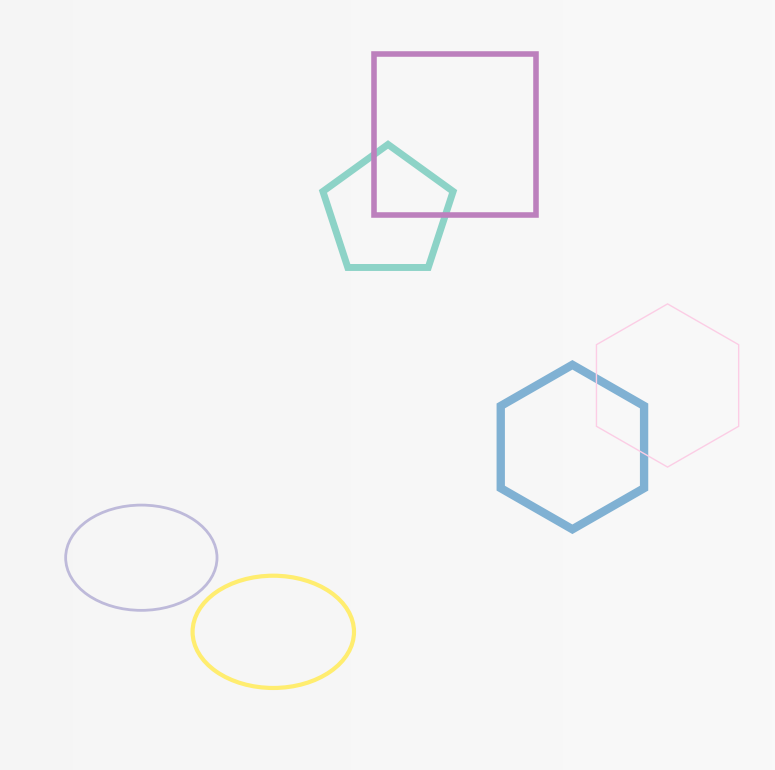[{"shape": "pentagon", "thickness": 2.5, "radius": 0.44, "center": [0.501, 0.724]}, {"shape": "oval", "thickness": 1, "radius": 0.49, "center": [0.182, 0.276]}, {"shape": "hexagon", "thickness": 3, "radius": 0.53, "center": [0.739, 0.419]}, {"shape": "hexagon", "thickness": 0.5, "radius": 0.53, "center": [0.861, 0.499]}, {"shape": "square", "thickness": 2, "radius": 0.52, "center": [0.587, 0.825]}, {"shape": "oval", "thickness": 1.5, "radius": 0.52, "center": [0.353, 0.179]}]